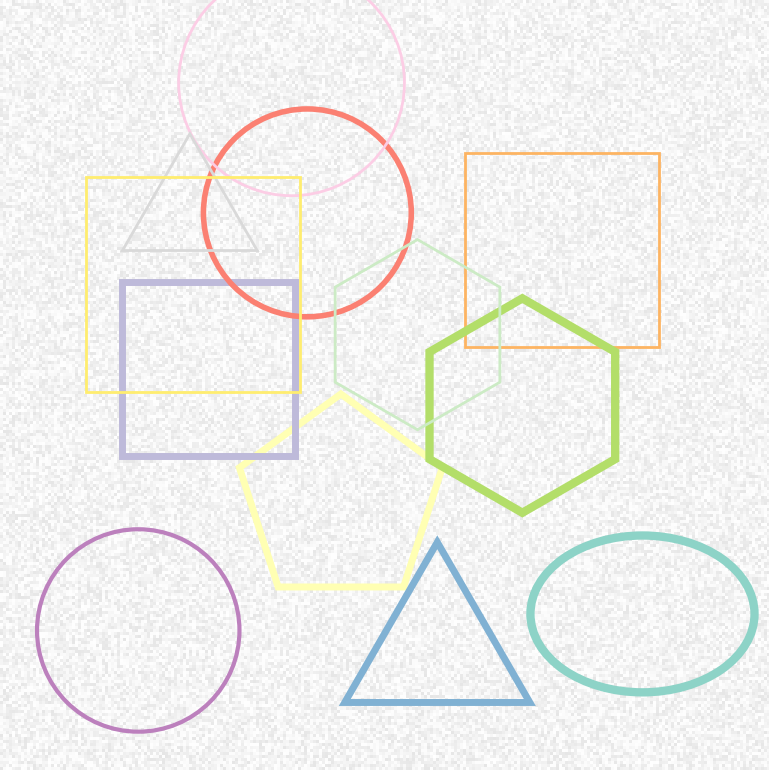[{"shape": "oval", "thickness": 3, "radius": 0.73, "center": [0.834, 0.203]}, {"shape": "pentagon", "thickness": 2.5, "radius": 0.69, "center": [0.443, 0.35]}, {"shape": "square", "thickness": 2.5, "radius": 0.56, "center": [0.271, 0.52]}, {"shape": "circle", "thickness": 2, "radius": 0.67, "center": [0.399, 0.724]}, {"shape": "triangle", "thickness": 2.5, "radius": 0.69, "center": [0.568, 0.157]}, {"shape": "square", "thickness": 1, "radius": 0.63, "center": [0.73, 0.676]}, {"shape": "hexagon", "thickness": 3, "radius": 0.7, "center": [0.678, 0.473]}, {"shape": "circle", "thickness": 1, "radius": 0.73, "center": [0.379, 0.892]}, {"shape": "triangle", "thickness": 1, "radius": 0.51, "center": [0.247, 0.725]}, {"shape": "circle", "thickness": 1.5, "radius": 0.66, "center": [0.18, 0.181]}, {"shape": "hexagon", "thickness": 1, "radius": 0.62, "center": [0.542, 0.565]}, {"shape": "square", "thickness": 1, "radius": 0.7, "center": [0.251, 0.631]}]